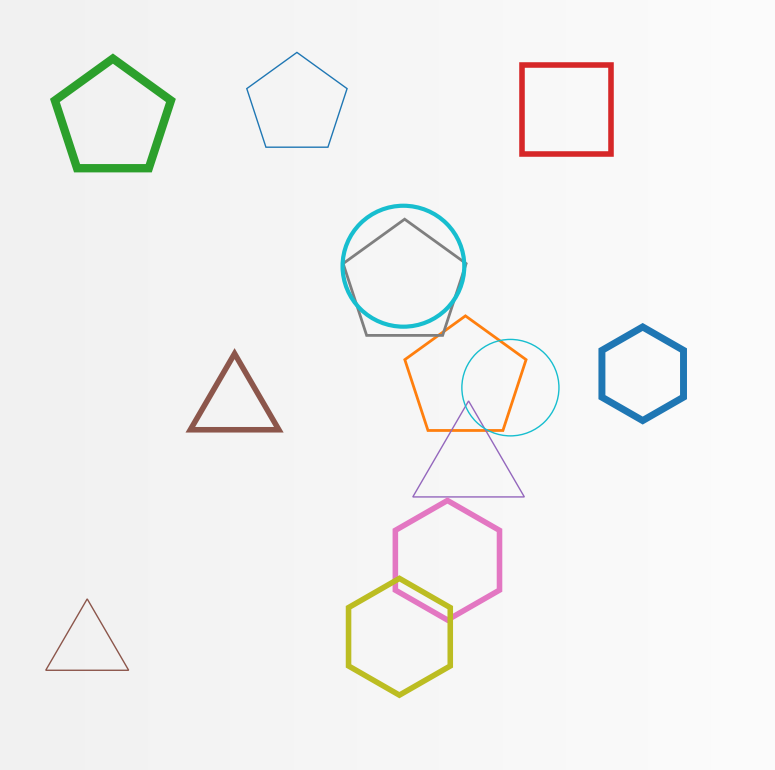[{"shape": "pentagon", "thickness": 0.5, "radius": 0.34, "center": [0.383, 0.864]}, {"shape": "hexagon", "thickness": 2.5, "radius": 0.3, "center": [0.829, 0.515]}, {"shape": "pentagon", "thickness": 1, "radius": 0.41, "center": [0.601, 0.508]}, {"shape": "pentagon", "thickness": 3, "radius": 0.39, "center": [0.146, 0.845]}, {"shape": "square", "thickness": 2, "radius": 0.29, "center": [0.731, 0.858]}, {"shape": "triangle", "thickness": 0.5, "radius": 0.42, "center": [0.605, 0.396]}, {"shape": "triangle", "thickness": 2, "radius": 0.33, "center": [0.303, 0.475]}, {"shape": "triangle", "thickness": 0.5, "radius": 0.31, "center": [0.113, 0.16]}, {"shape": "hexagon", "thickness": 2, "radius": 0.39, "center": [0.577, 0.272]}, {"shape": "pentagon", "thickness": 1, "radius": 0.42, "center": [0.522, 0.632]}, {"shape": "hexagon", "thickness": 2, "radius": 0.38, "center": [0.515, 0.173]}, {"shape": "circle", "thickness": 0.5, "radius": 0.31, "center": [0.659, 0.497]}, {"shape": "circle", "thickness": 1.5, "radius": 0.39, "center": [0.521, 0.654]}]